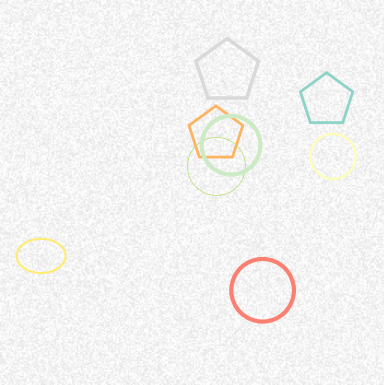[{"shape": "pentagon", "thickness": 2, "radius": 0.36, "center": [0.848, 0.739]}, {"shape": "circle", "thickness": 1.5, "radius": 0.29, "center": [0.865, 0.594]}, {"shape": "circle", "thickness": 3, "radius": 0.41, "center": [0.682, 0.246]}, {"shape": "pentagon", "thickness": 2, "radius": 0.37, "center": [0.561, 0.652]}, {"shape": "circle", "thickness": 0.5, "radius": 0.38, "center": [0.562, 0.568]}, {"shape": "pentagon", "thickness": 2.5, "radius": 0.43, "center": [0.59, 0.815]}, {"shape": "circle", "thickness": 3, "radius": 0.38, "center": [0.6, 0.623]}, {"shape": "oval", "thickness": 1.5, "radius": 0.32, "center": [0.107, 0.335]}]